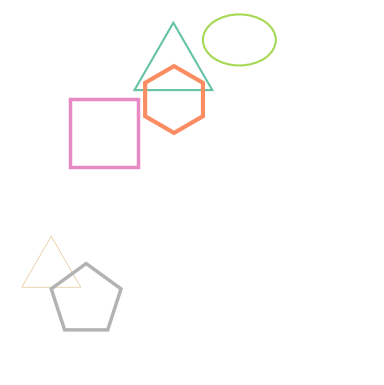[{"shape": "triangle", "thickness": 1.5, "radius": 0.58, "center": [0.45, 0.824]}, {"shape": "hexagon", "thickness": 3, "radius": 0.43, "center": [0.452, 0.742]}, {"shape": "square", "thickness": 2.5, "radius": 0.44, "center": [0.271, 0.655]}, {"shape": "oval", "thickness": 1.5, "radius": 0.47, "center": [0.622, 0.896]}, {"shape": "triangle", "thickness": 0.5, "radius": 0.44, "center": [0.133, 0.298]}, {"shape": "pentagon", "thickness": 2.5, "radius": 0.48, "center": [0.224, 0.22]}]